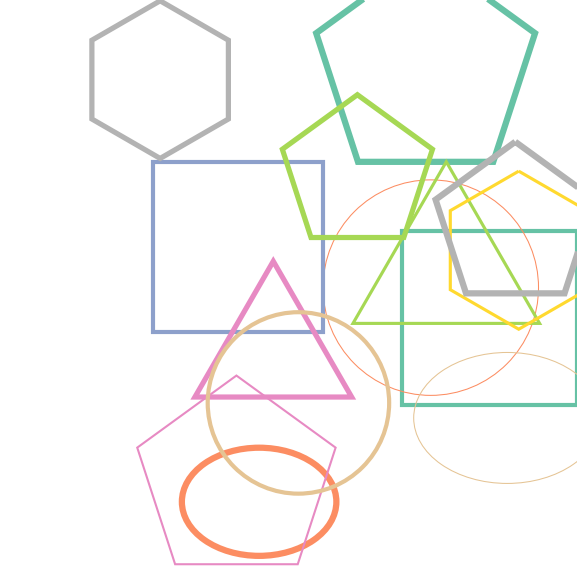[{"shape": "pentagon", "thickness": 3, "radius": 1.0, "center": [0.737, 0.88]}, {"shape": "square", "thickness": 2, "radius": 0.75, "center": [0.848, 0.448]}, {"shape": "circle", "thickness": 0.5, "radius": 0.93, "center": [0.746, 0.501]}, {"shape": "oval", "thickness": 3, "radius": 0.67, "center": [0.449, 0.13]}, {"shape": "square", "thickness": 2, "radius": 0.73, "center": [0.412, 0.571]}, {"shape": "triangle", "thickness": 2.5, "radius": 0.78, "center": [0.473, 0.39]}, {"shape": "pentagon", "thickness": 1, "radius": 0.9, "center": [0.409, 0.168]}, {"shape": "pentagon", "thickness": 2.5, "radius": 0.68, "center": [0.619, 0.698]}, {"shape": "triangle", "thickness": 1.5, "radius": 0.93, "center": [0.773, 0.532]}, {"shape": "hexagon", "thickness": 1.5, "radius": 0.68, "center": [0.898, 0.566]}, {"shape": "circle", "thickness": 2, "radius": 0.79, "center": [0.517, 0.301]}, {"shape": "oval", "thickness": 0.5, "radius": 0.81, "center": [0.878, 0.275]}, {"shape": "pentagon", "thickness": 3, "radius": 0.73, "center": [0.892, 0.609]}, {"shape": "hexagon", "thickness": 2.5, "radius": 0.68, "center": [0.277, 0.861]}]